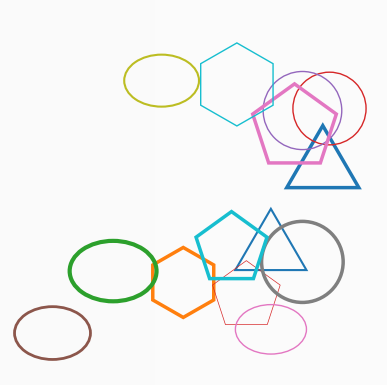[{"shape": "triangle", "thickness": 1.5, "radius": 0.53, "center": [0.699, 0.352]}, {"shape": "triangle", "thickness": 2.5, "radius": 0.54, "center": [0.833, 0.566]}, {"shape": "hexagon", "thickness": 2.5, "radius": 0.45, "center": [0.473, 0.266]}, {"shape": "oval", "thickness": 3, "radius": 0.56, "center": [0.292, 0.296]}, {"shape": "pentagon", "thickness": 0.5, "radius": 0.46, "center": [0.636, 0.231]}, {"shape": "circle", "thickness": 1, "radius": 0.47, "center": [0.85, 0.718]}, {"shape": "circle", "thickness": 1, "radius": 0.51, "center": [0.781, 0.713]}, {"shape": "oval", "thickness": 2, "radius": 0.49, "center": [0.135, 0.135]}, {"shape": "oval", "thickness": 1, "radius": 0.46, "center": [0.699, 0.145]}, {"shape": "pentagon", "thickness": 2.5, "radius": 0.57, "center": [0.76, 0.669]}, {"shape": "circle", "thickness": 2.5, "radius": 0.53, "center": [0.78, 0.32]}, {"shape": "oval", "thickness": 1.5, "radius": 0.48, "center": [0.417, 0.791]}, {"shape": "pentagon", "thickness": 2.5, "radius": 0.48, "center": [0.597, 0.354]}, {"shape": "hexagon", "thickness": 1, "radius": 0.54, "center": [0.611, 0.781]}]